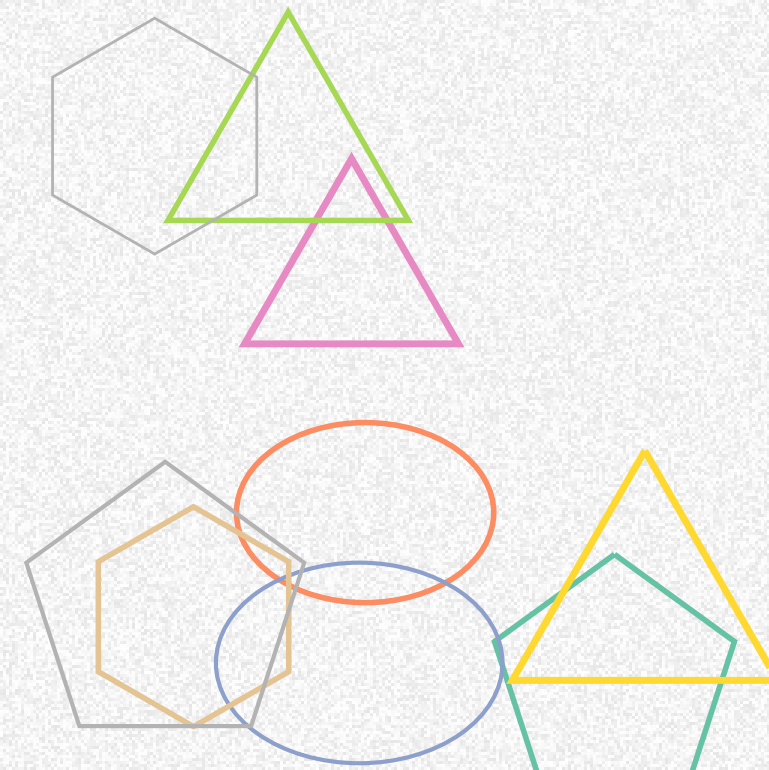[{"shape": "pentagon", "thickness": 2, "radius": 0.82, "center": [0.798, 0.116]}, {"shape": "oval", "thickness": 2, "radius": 0.84, "center": [0.474, 0.334]}, {"shape": "oval", "thickness": 1.5, "radius": 0.93, "center": [0.467, 0.139]}, {"shape": "triangle", "thickness": 2.5, "radius": 0.8, "center": [0.457, 0.634]}, {"shape": "triangle", "thickness": 2, "radius": 0.9, "center": [0.374, 0.804]}, {"shape": "triangle", "thickness": 2.5, "radius": 0.99, "center": [0.837, 0.216]}, {"shape": "hexagon", "thickness": 2, "radius": 0.71, "center": [0.251, 0.199]}, {"shape": "hexagon", "thickness": 1, "radius": 0.77, "center": [0.201, 0.823]}, {"shape": "pentagon", "thickness": 1.5, "radius": 0.95, "center": [0.215, 0.211]}]